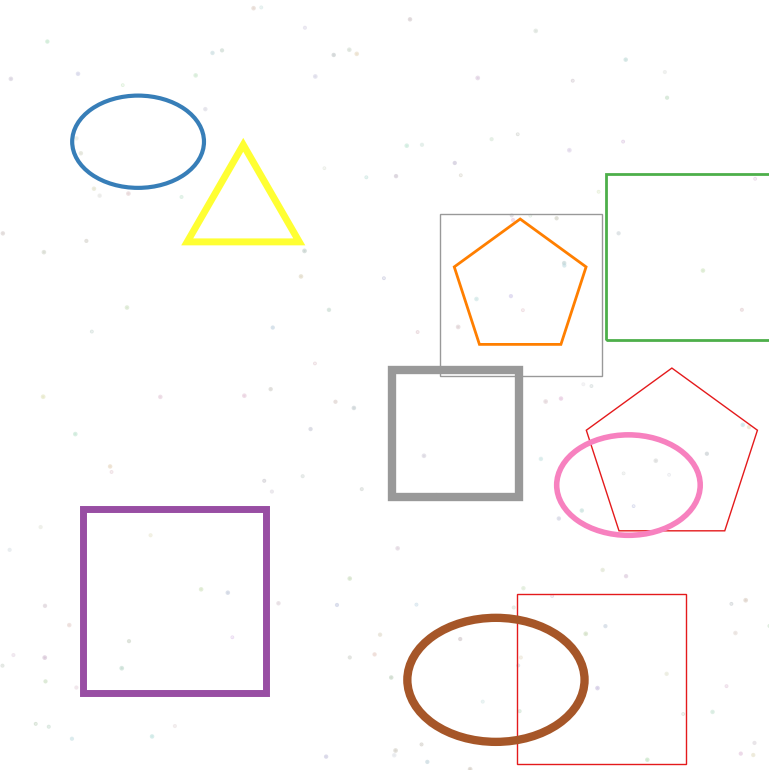[{"shape": "square", "thickness": 0.5, "radius": 0.55, "center": [0.781, 0.118]}, {"shape": "pentagon", "thickness": 0.5, "radius": 0.58, "center": [0.873, 0.405]}, {"shape": "oval", "thickness": 1.5, "radius": 0.43, "center": [0.179, 0.816]}, {"shape": "square", "thickness": 1, "radius": 0.54, "center": [0.894, 0.666]}, {"shape": "square", "thickness": 2.5, "radius": 0.6, "center": [0.227, 0.219]}, {"shape": "pentagon", "thickness": 1, "radius": 0.45, "center": [0.676, 0.626]}, {"shape": "triangle", "thickness": 2.5, "radius": 0.42, "center": [0.316, 0.728]}, {"shape": "oval", "thickness": 3, "radius": 0.58, "center": [0.644, 0.117]}, {"shape": "oval", "thickness": 2, "radius": 0.47, "center": [0.816, 0.37]}, {"shape": "square", "thickness": 3, "radius": 0.41, "center": [0.592, 0.437]}, {"shape": "square", "thickness": 0.5, "radius": 0.53, "center": [0.676, 0.617]}]